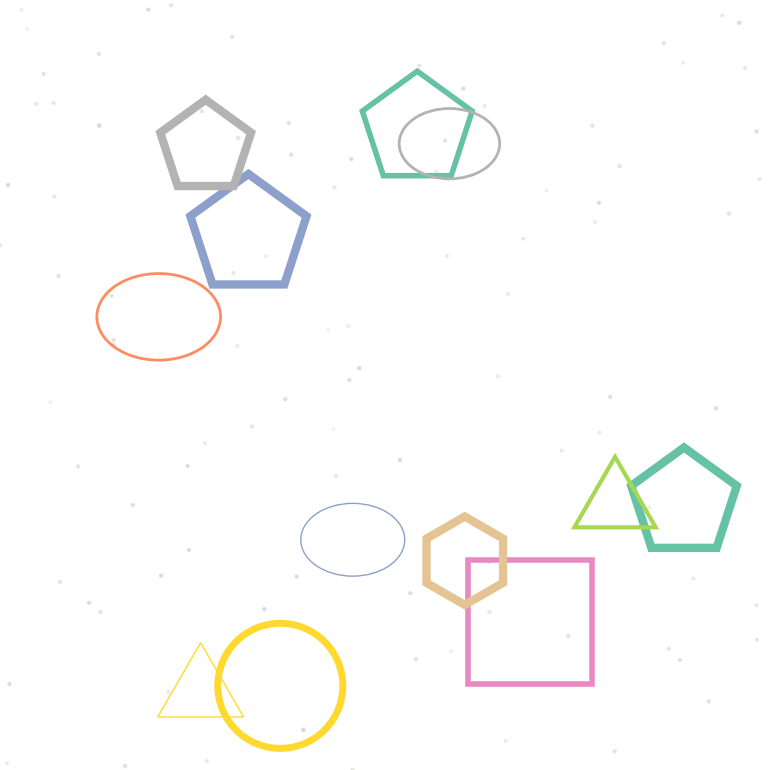[{"shape": "pentagon", "thickness": 3, "radius": 0.36, "center": [0.888, 0.347]}, {"shape": "pentagon", "thickness": 2, "radius": 0.38, "center": [0.542, 0.833]}, {"shape": "oval", "thickness": 1, "radius": 0.4, "center": [0.206, 0.589]}, {"shape": "oval", "thickness": 0.5, "radius": 0.34, "center": [0.458, 0.299]}, {"shape": "pentagon", "thickness": 3, "radius": 0.4, "center": [0.323, 0.695]}, {"shape": "square", "thickness": 2, "radius": 0.4, "center": [0.688, 0.192]}, {"shape": "triangle", "thickness": 1.5, "radius": 0.3, "center": [0.799, 0.346]}, {"shape": "triangle", "thickness": 0.5, "radius": 0.32, "center": [0.261, 0.101]}, {"shape": "circle", "thickness": 2.5, "radius": 0.41, "center": [0.364, 0.109]}, {"shape": "hexagon", "thickness": 3, "radius": 0.29, "center": [0.604, 0.272]}, {"shape": "pentagon", "thickness": 3, "radius": 0.31, "center": [0.267, 0.809]}, {"shape": "oval", "thickness": 1, "radius": 0.33, "center": [0.584, 0.813]}]